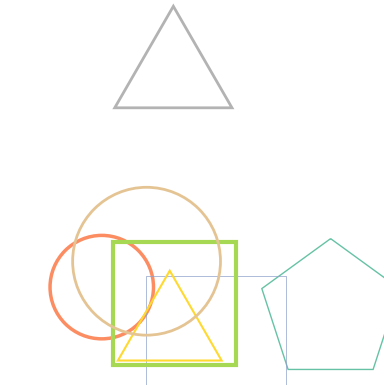[{"shape": "pentagon", "thickness": 1, "radius": 0.94, "center": [0.859, 0.192]}, {"shape": "circle", "thickness": 2.5, "radius": 0.67, "center": [0.264, 0.254]}, {"shape": "square", "thickness": 0.5, "radius": 0.91, "center": [0.561, 0.101]}, {"shape": "square", "thickness": 3, "radius": 0.8, "center": [0.453, 0.212]}, {"shape": "triangle", "thickness": 1.5, "radius": 0.78, "center": [0.441, 0.141]}, {"shape": "circle", "thickness": 2, "radius": 0.96, "center": [0.381, 0.321]}, {"shape": "triangle", "thickness": 2, "radius": 0.88, "center": [0.45, 0.808]}]